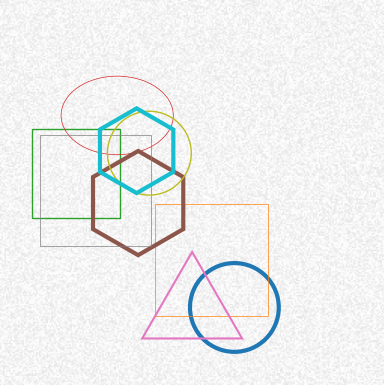[{"shape": "circle", "thickness": 3, "radius": 0.58, "center": [0.609, 0.201]}, {"shape": "square", "thickness": 0.5, "radius": 0.73, "center": [0.549, 0.325]}, {"shape": "square", "thickness": 1, "radius": 0.58, "center": [0.197, 0.55]}, {"shape": "oval", "thickness": 0.5, "radius": 0.73, "center": [0.304, 0.7]}, {"shape": "hexagon", "thickness": 3, "radius": 0.68, "center": [0.359, 0.473]}, {"shape": "triangle", "thickness": 1.5, "radius": 0.75, "center": [0.499, 0.196]}, {"shape": "square", "thickness": 0.5, "radius": 0.72, "center": [0.249, 0.505]}, {"shape": "circle", "thickness": 1, "radius": 0.54, "center": [0.388, 0.602]}, {"shape": "hexagon", "thickness": 3, "radius": 0.55, "center": [0.355, 0.608]}]